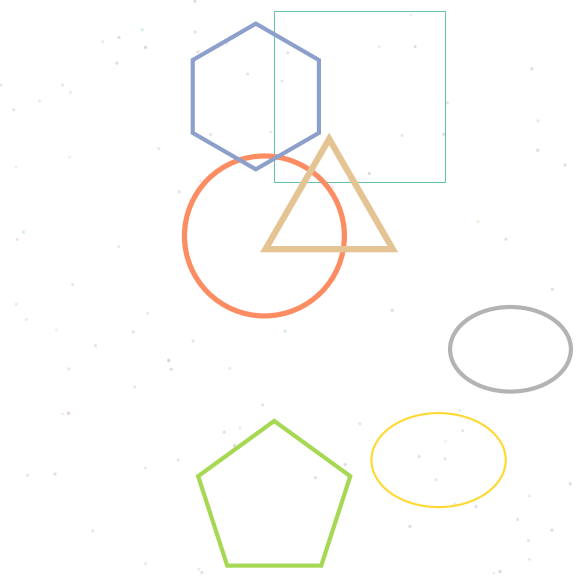[{"shape": "square", "thickness": 0.5, "radius": 0.74, "center": [0.623, 0.832]}, {"shape": "circle", "thickness": 2.5, "radius": 0.69, "center": [0.458, 0.591]}, {"shape": "hexagon", "thickness": 2, "radius": 0.63, "center": [0.443, 0.832]}, {"shape": "pentagon", "thickness": 2, "radius": 0.69, "center": [0.475, 0.132]}, {"shape": "oval", "thickness": 1, "radius": 0.58, "center": [0.759, 0.202]}, {"shape": "triangle", "thickness": 3, "radius": 0.64, "center": [0.57, 0.631]}, {"shape": "oval", "thickness": 2, "radius": 0.52, "center": [0.884, 0.394]}]